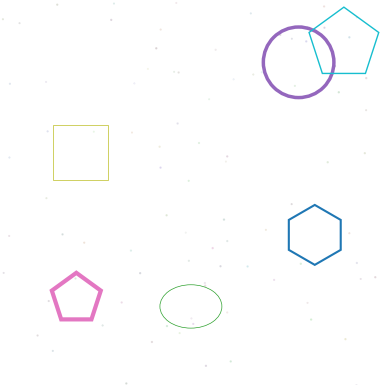[{"shape": "hexagon", "thickness": 1.5, "radius": 0.39, "center": [0.818, 0.39]}, {"shape": "oval", "thickness": 0.5, "radius": 0.4, "center": [0.496, 0.204]}, {"shape": "circle", "thickness": 2.5, "radius": 0.46, "center": [0.776, 0.838]}, {"shape": "pentagon", "thickness": 3, "radius": 0.33, "center": [0.198, 0.225]}, {"shape": "square", "thickness": 0.5, "radius": 0.36, "center": [0.208, 0.604]}, {"shape": "pentagon", "thickness": 1, "radius": 0.48, "center": [0.893, 0.886]}]